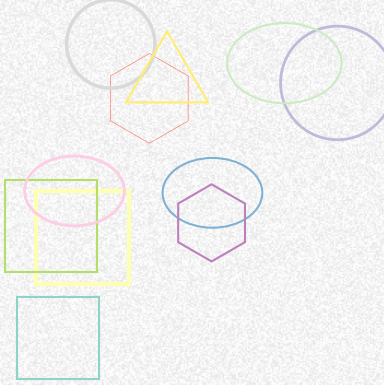[{"shape": "square", "thickness": 1.5, "radius": 0.53, "center": [0.151, 0.122]}, {"shape": "square", "thickness": 3, "radius": 0.6, "center": [0.215, 0.382]}, {"shape": "circle", "thickness": 2, "radius": 0.74, "center": [0.876, 0.785]}, {"shape": "hexagon", "thickness": 0.5, "radius": 0.58, "center": [0.388, 0.744]}, {"shape": "oval", "thickness": 1.5, "radius": 0.65, "center": [0.552, 0.499]}, {"shape": "square", "thickness": 1.5, "radius": 0.6, "center": [0.132, 0.414]}, {"shape": "oval", "thickness": 2, "radius": 0.65, "center": [0.193, 0.504]}, {"shape": "circle", "thickness": 2.5, "radius": 0.57, "center": [0.288, 0.886]}, {"shape": "hexagon", "thickness": 1.5, "radius": 0.5, "center": [0.55, 0.421]}, {"shape": "oval", "thickness": 1.5, "radius": 0.74, "center": [0.739, 0.836]}, {"shape": "triangle", "thickness": 1.5, "radius": 0.62, "center": [0.434, 0.796]}]